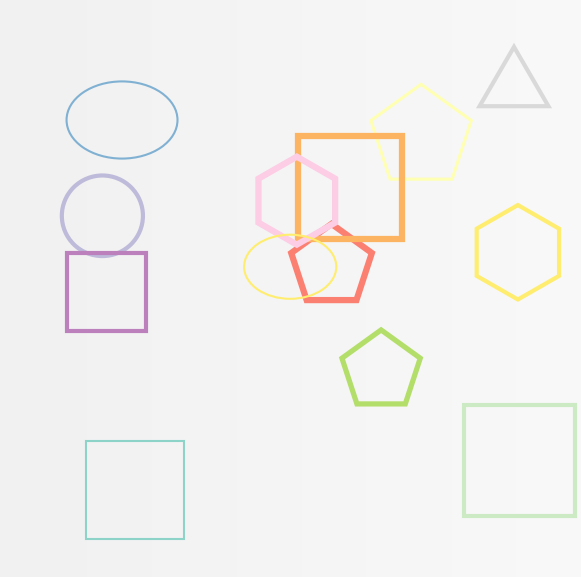[{"shape": "square", "thickness": 1, "radius": 0.42, "center": [0.232, 0.15]}, {"shape": "pentagon", "thickness": 1.5, "radius": 0.45, "center": [0.724, 0.762]}, {"shape": "circle", "thickness": 2, "radius": 0.35, "center": [0.176, 0.626]}, {"shape": "pentagon", "thickness": 3, "radius": 0.36, "center": [0.57, 0.539]}, {"shape": "oval", "thickness": 1, "radius": 0.48, "center": [0.21, 0.791]}, {"shape": "square", "thickness": 3, "radius": 0.45, "center": [0.603, 0.674]}, {"shape": "pentagon", "thickness": 2.5, "radius": 0.35, "center": [0.656, 0.357]}, {"shape": "hexagon", "thickness": 3, "radius": 0.38, "center": [0.511, 0.652]}, {"shape": "triangle", "thickness": 2, "radius": 0.34, "center": [0.884, 0.849]}, {"shape": "square", "thickness": 2, "radius": 0.34, "center": [0.183, 0.493]}, {"shape": "square", "thickness": 2, "radius": 0.48, "center": [0.894, 0.202]}, {"shape": "oval", "thickness": 1, "radius": 0.4, "center": [0.499, 0.537]}, {"shape": "hexagon", "thickness": 2, "radius": 0.41, "center": [0.891, 0.562]}]